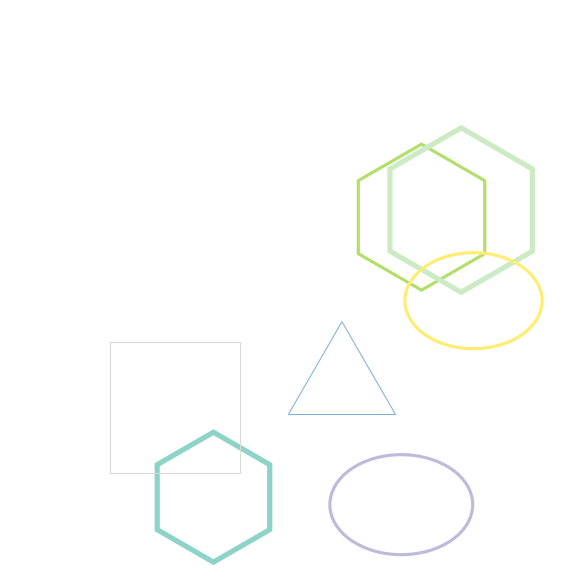[{"shape": "hexagon", "thickness": 2.5, "radius": 0.56, "center": [0.37, 0.138]}, {"shape": "oval", "thickness": 1.5, "radius": 0.62, "center": [0.695, 0.125]}, {"shape": "triangle", "thickness": 0.5, "radius": 0.54, "center": [0.592, 0.335]}, {"shape": "hexagon", "thickness": 1.5, "radius": 0.63, "center": [0.73, 0.623]}, {"shape": "square", "thickness": 0.5, "radius": 0.56, "center": [0.303, 0.293]}, {"shape": "hexagon", "thickness": 2.5, "radius": 0.71, "center": [0.799, 0.635]}, {"shape": "oval", "thickness": 1.5, "radius": 0.59, "center": [0.82, 0.478]}]